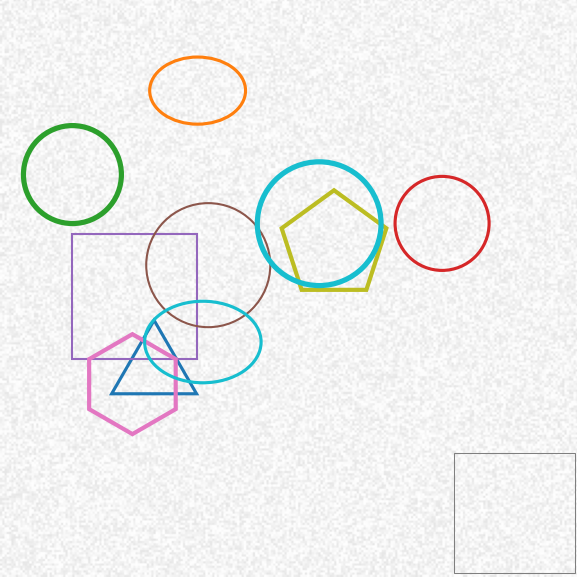[{"shape": "triangle", "thickness": 1.5, "radius": 0.42, "center": [0.267, 0.36]}, {"shape": "oval", "thickness": 1.5, "radius": 0.42, "center": [0.342, 0.842]}, {"shape": "circle", "thickness": 2.5, "radius": 0.42, "center": [0.125, 0.697]}, {"shape": "circle", "thickness": 1.5, "radius": 0.41, "center": [0.766, 0.612]}, {"shape": "square", "thickness": 1, "radius": 0.54, "center": [0.233, 0.486]}, {"shape": "circle", "thickness": 1, "radius": 0.54, "center": [0.361, 0.54]}, {"shape": "hexagon", "thickness": 2, "radius": 0.43, "center": [0.229, 0.334]}, {"shape": "square", "thickness": 0.5, "radius": 0.52, "center": [0.891, 0.111]}, {"shape": "pentagon", "thickness": 2, "radius": 0.48, "center": [0.578, 0.574]}, {"shape": "oval", "thickness": 1.5, "radius": 0.5, "center": [0.351, 0.407]}, {"shape": "circle", "thickness": 2.5, "radius": 0.54, "center": [0.553, 0.612]}]